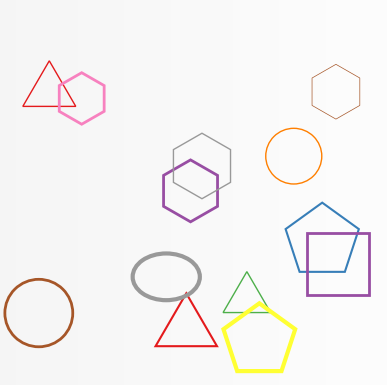[{"shape": "triangle", "thickness": 1.5, "radius": 0.46, "center": [0.481, 0.147]}, {"shape": "triangle", "thickness": 1, "radius": 0.39, "center": [0.127, 0.763]}, {"shape": "pentagon", "thickness": 1.5, "radius": 0.5, "center": [0.832, 0.374]}, {"shape": "triangle", "thickness": 1, "radius": 0.35, "center": [0.637, 0.224]}, {"shape": "square", "thickness": 2, "radius": 0.41, "center": [0.872, 0.314]}, {"shape": "hexagon", "thickness": 2, "radius": 0.4, "center": [0.492, 0.504]}, {"shape": "circle", "thickness": 1, "radius": 0.36, "center": [0.758, 0.594]}, {"shape": "pentagon", "thickness": 3, "radius": 0.49, "center": [0.669, 0.115]}, {"shape": "circle", "thickness": 2, "radius": 0.44, "center": [0.1, 0.187]}, {"shape": "hexagon", "thickness": 0.5, "radius": 0.36, "center": [0.867, 0.762]}, {"shape": "hexagon", "thickness": 2, "radius": 0.33, "center": [0.211, 0.744]}, {"shape": "hexagon", "thickness": 1, "radius": 0.43, "center": [0.521, 0.569]}, {"shape": "oval", "thickness": 3, "radius": 0.43, "center": [0.429, 0.281]}]